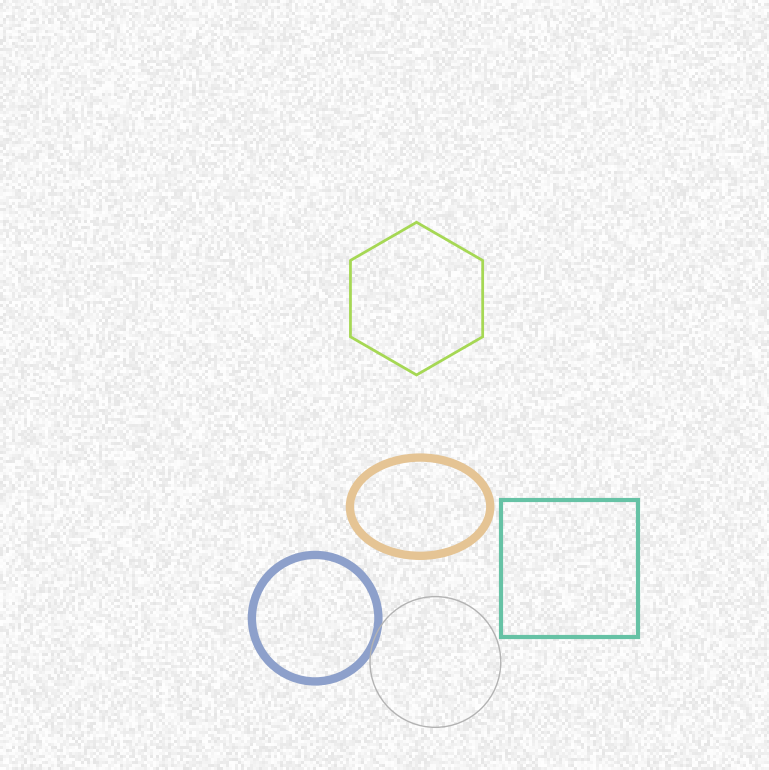[{"shape": "square", "thickness": 1.5, "radius": 0.44, "center": [0.74, 0.262]}, {"shape": "circle", "thickness": 3, "radius": 0.41, "center": [0.409, 0.197]}, {"shape": "hexagon", "thickness": 1, "radius": 0.5, "center": [0.541, 0.612]}, {"shape": "oval", "thickness": 3, "radius": 0.46, "center": [0.546, 0.342]}, {"shape": "circle", "thickness": 0.5, "radius": 0.42, "center": [0.565, 0.14]}]